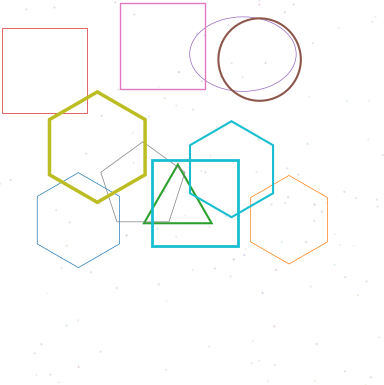[{"shape": "hexagon", "thickness": 0.5, "radius": 0.62, "center": [0.204, 0.428]}, {"shape": "hexagon", "thickness": 0.5, "radius": 0.58, "center": [0.751, 0.429]}, {"shape": "triangle", "thickness": 1.5, "radius": 0.51, "center": [0.462, 0.471]}, {"shape": "square", "thickness": 0.5, "radius": 0.55, "center": [0.116, 0.816]}, {"shape": "oval", "thickness": 0.5, "radius": 0.69, "center": [0.631, 0.859]}, {"shape": "circle", "thickness": 1.5, "radius": 0.54, "center": [0.674, 0.845]}, {"shape": "square", "thickness": 1, "radius": 0.56, "center": [0.422, 0.88]}, {"shape": "pentagon", "thickness": 0.5, "radius": 0.57, "center": [0.371, 0.517]}, {"shape": "hexagon", "thickness": 2.5, "radius": 0.72, "center": [0.253, 0.618]}, {"shape": "hexagon", "thickness": 1.5, "radius": 0.62, "center": [0.601, 0.56]}, {"shape": "square", "thickness": 2, "radius": 0.56, "center": [0.507, 0.472]}]